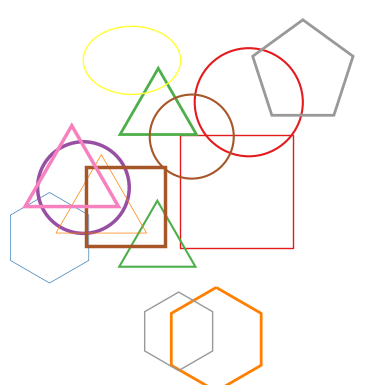[{"shape": "square", "thickness": 1, "radius": 0.74, "center": [0.614, 0.503]}, {"shape": "circle", "thickness": 1.5, "radius": 0.7, "center": [0.646, 0.734]}, {"shape": "hexagon", "thickness": 0.5, "radius": 0.59, "center": [0.129, 0.382]}, {"shape": "triangle", "thickness": 1.5, "radius": 0.57, "center": [0.409, 0.364]}, {"shape": "triangle", "thickness": 2, "radius": 0.57, "center": [0.411, 0.708]}, {"shape": "circle", "thickness": 2.5, "radius": 0.59, "center": [0.217, 0.513]}, {"shape": "hexagon", "thickness": 2, "radius": 0.67, "center": [0.562, 0.119]}, {"shape": "triangle", "thickness": 0.5, "radius": 0.68, "center": [0.263, 0.463]}, {"shape": "oval", "thickness": 1, "radius": 0.63, "center": [0.343, 0.843]}, {"shape": "circle", "thickness": 1.5, "radius": 0.55, "center": [0.498, 0.645]}, {"shape": "square", "thickness": 2.5, "radius": 0.51, "center": [0.325, 0.464]}, {"shape": "triangle", "thickness": 2.5, "radius": 0.7, "center": [0.186, 0.534]}, {"shape": "pentagon", "thickness": 2, "radius": 0.69, "center": [0.787, 0.811]}, {"shape": "hexagon", "thickness": 1, "radius": 0.51, "center": [0.464, 0.139]}]